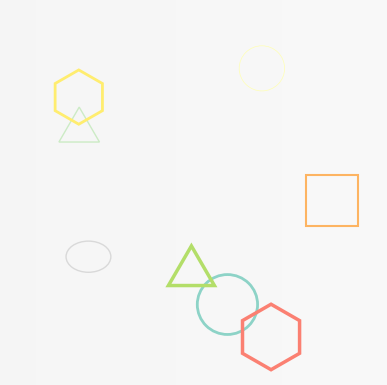[{"shape": "circle", "thickness": 2, "radius": 0.39, "center": [0.587, 0.209]}, {"shape": "circle", "thickness": 0.5, "radius": 0.29, "center": [0.676, 0.822]}, {"shape": "hexagon", "thickness": 2.5, "radius": 0.43, "center": [0.699, 0.125]}, {"shape": "square", "thickness": 1.5, "radius": 0.33, "center": [0.857, 0.48]}, {"shape": "triangle", "thickness": 2.5, "radius": 0.34, "center": [0.494, 0.293]}, {"shape": "oval", "thickness": 1, "radius": 0.29, "center": [0.228, 0.333]}, {"shape": "triangle", "thickness": 1, "radius": 0.3, "center": [0.204, 0.661]}, {"shape": "hexagon", "thickness": 2, "radius": 0.35, "center": [0.203, 0.748]}]